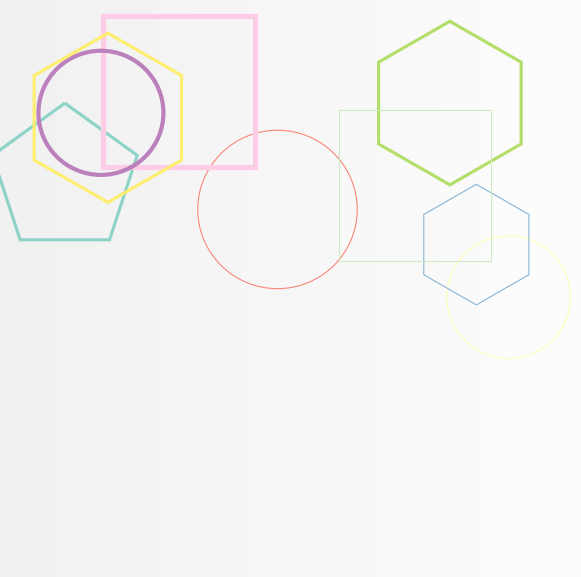[{"shape": "pentagon", "thickness": 1.5, "radius": 0.65, "center": [0.112, 0.69]}, {"shape": "circle", "thickness": 0.5, "radius": 0.53, "center": [0.875, 0.485]}, {"shape": "circle", "thickness": 0.5, "radius": 0.69, "center": [0.477, 0.636]}, {"shape": "hexagon", "thickness": 0.5, "radius": 0.52, "center": [0.82, 0.576]}, {"shape": "hexagon", "thickness": 1.5, "radius": 0.71, "center": [0.774, 0.821]}, {"shape": "square", "thickness": 2.5, "radius": 0.65, "center": [0.308, 0.84]}, {"shape": "circle", "thickness": 2, "radius": 0.54, "center": [0.174, 0.804]}, {"shape": "square", "thickness": 0.5, "radius": 0.65, "center": [0.714, 0.678]}, {"shape": "hexagon", "thickness": 1.5, "radius": 0.73, "center": [0.186, 0.795]}]